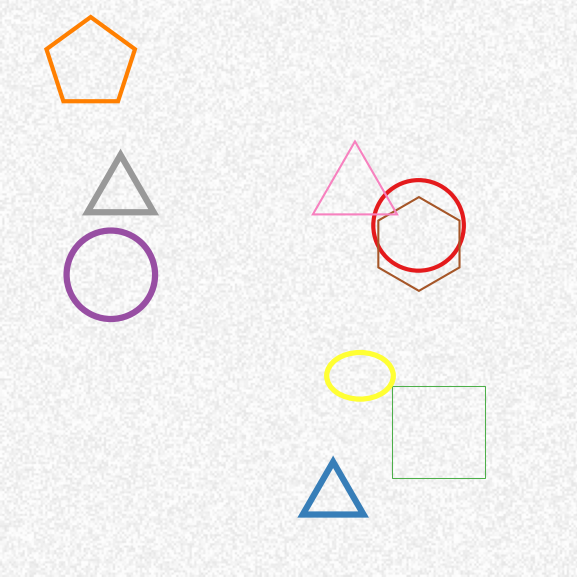[{"shape": "circle", "thickness": 2, "radius": 0.39, "center": [0.725, 0.609]}, {"shape": "triangle", "thickness": 3, "radius": 0.3, "center": [0.577, 0.139]}, {"shape": "square", "thickness": 0.5, "radius": 0.4, "center": [0.759, 0.251]}, {"shape": "circle", "thickness": 3, "radius": 0.38, "center": [0.192, 0.523]}, {"shape": "pentagon", "thickness": 2, "radius": 0.4, "center": [0.157, 0.889]}, {"shape": "oval", "thickness": 2.5, "radius": 0.29, "center": [0.623, 0.348]}, {"shape": "hexagon", "thickness": 1, "radius": 0.41, "center": [0.725, 0.577]}, {"shape": "triangle", "thickness": 1, "radius": 0.42, "center": [0.615, 0.67]}, {"shape": "triangle", "thickness": 3, "radius": 0.33, "center": [0.209, 0.665]}]